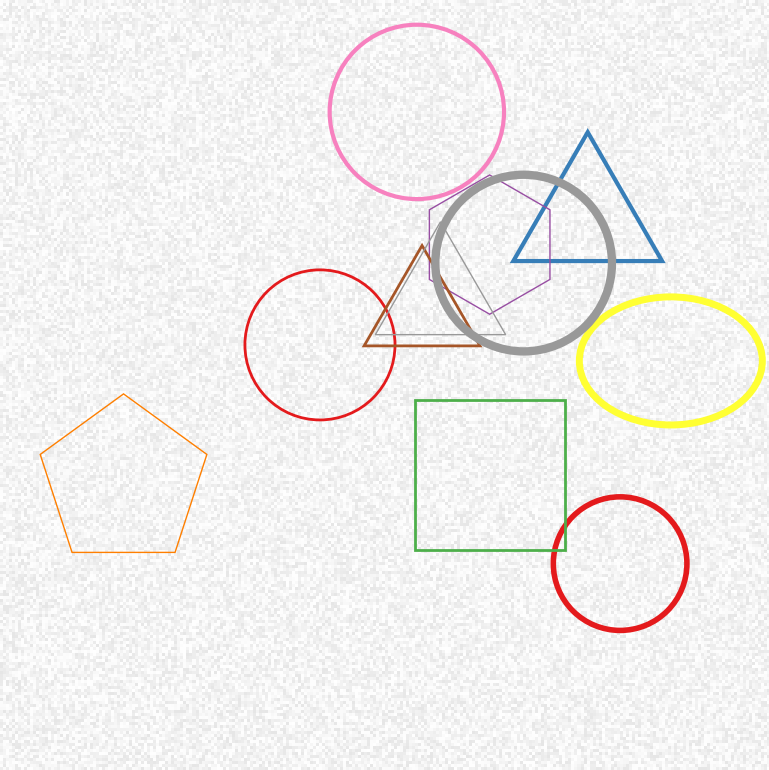[{"shape": "circle", "thickness": 1, "radius": 0.49, "center": [0.416, 0.552]}, {"shape": "circle", "thickness": 2, "radius": 0.43, "center": [0.805, 0.268]}, {"shape": "triangle", "thickness": 1.5, "radius": 0.56, "center": [0.763, 0.717]}, {"shape": "square", "thickness": 1, "radius": 0.49, "center": [0.637, 0.383]}, {"shape": "hexagon", "thickness": 0.5, "radius": 0.45, "center": [0.636, 0.682]}, {"shape": "pentagon", "thickness": 0.5, "radius": 0.57, "center": [0.16, 0.375]}, {"shape": "oval", "thickness": 2.5, "radius": 0.59, "center": [0.871, 0.531]}, {"shape": "triangle", "thickness": 1, "radius": 0.43, "center": [0.548, 0.594]}, {"shape": "circle", "thickness": 1.5, "radius": 0.57, "center": [0.541, 0.855]}, {"shape": "triangle", "thickness": 0.5, "radius": 0.49, "center": [0.572, 0.614]}, {"shape": "circle", "thickness": 3, "radius": 0.57, "center": [0.68, 0.658]}]